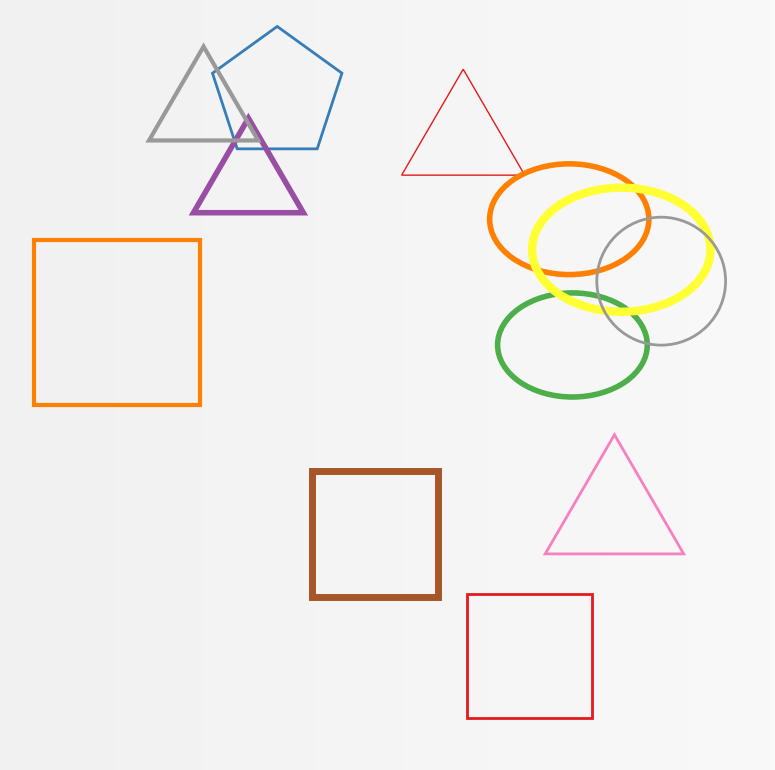[{"shape": "triangle", "thickness": 0.5, "radius": 0.46, "center": [0.598, 0.818]}, {"shape": "square", "thickness": 1, "radius": 0.4, "center": [0.683, 0.148]}, {"shape": "pentagon", "thickness": 1, "radius": 0.44, "center": [0.358, 0.878]}, {"shape": "oval", "thickness": 2, "radius": 0.48, "center": [0.739, 0.552]}, {"shape": "triangle", "thickness": 2, "radius": 0.41, "center": [0.321, 0.765]}, {"shape": "square", "thickness": 1.5, "radius": 0.53, "center": [0.151, 0.581]}, {"shape": "oval", "thickness": 2, "radius": 0.51, "center": [0.735, 0.715]}, {"shape": "oval", "thickness": 3, "radius": 0.58, "center": [0.802, 0.676]}, {"shape": "square", "thickness": 2.5, "radius": 0.41, "center": [0.484, 0.306]}, {"shape": "triangle", "thickness": 1, "radius": 0.52, "center": [0.793, 0.332]}, {"shape": "circle", "thickness": 1, "radius": 0.42, "center": [0.853, 0.635]}, {"shape": "triangle", "thickness": 1.5, "radius": 0.41, "center": [0.263, 0.858]}]